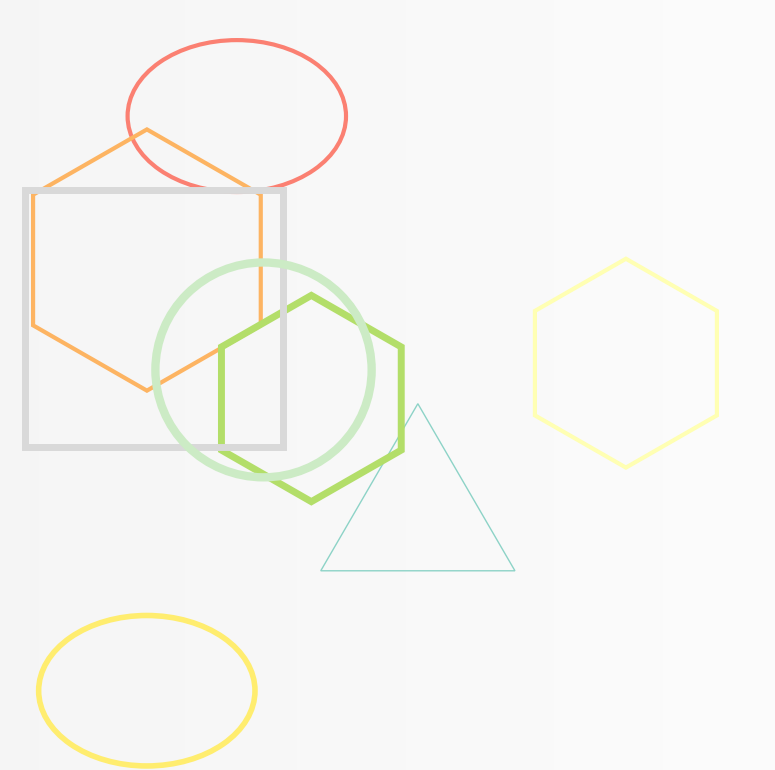[{"shape": "triangle", "thickness": 0.5, "radius": 0.72, "center": [0.539, 0.331]}, {"shape": "hexagon", "thickness": 1.5, "radius": 0.68, "center": [0.808, 0.528]}, {"shape": "oval", "thickness": 1.5, "radius": 0.7, "center": [0.306, 0.849]}, {"shape": "hexagon", "thickness": 1.5, "radius": 0.85, "center": [0.19, 0.662]}, {"shape": "hexagon", "thickness": 2.5, "radius": 0.67, "center": [0.402, 0.482]}, {"shape": "square", "thickness": 2.5, "radius": 0.83, "center": [0.199, 0.586]}, {"shape": "circle", "thickness": 3, "radius": 0.7, "center": [0.34, 0.52]}, {"shape": "oval", "thickness": 2, "radius": 0.7, "center": [0.189, 0.103]}]